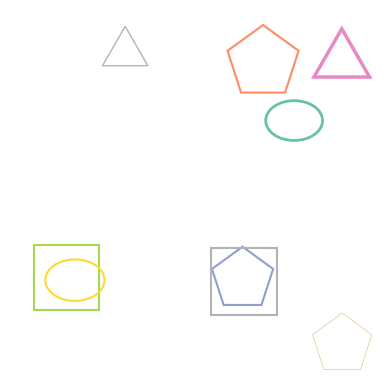[{"shape": "oval", "thickness": 2, "radius": 0.37, "center": [0.764, 0.687]}, {"shape": "pentagon", "thickness": 1.5, "radius": 0.49, "center": [0.683, 0.838]}, {"shape": "pentagon", "thickness": 1.5, "radius": 0.42, "center": [0.63, 0.276]}, {"shape": "triangle", "thickness": 2.5, "radius": 0.42, "center": [0.888, 0.842]}, {"shape": "square", "thickness": 1.5, "radius": 0.42, "center": [0.173, 0.28]}, {"shape": "oval", "thickness": 1.5, "radius": 0.38, "center": [0.195, 0.272]}, {"shape": "pentagon", "thickness": 0.5, "radius": 0.4, "center": [0.889, 0.106]}, {"shape": "square", "thickness": 1.5, "radius": 0.43, "center": [0.634, 0.269]}, {"shape": "triangle", "thickness": 1, "radius": 0.34, "center": [0.325, 0.863]}]